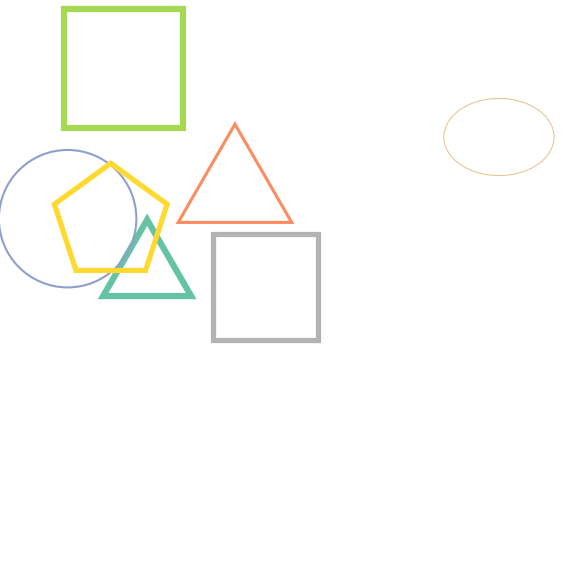[{"shape": "triangle", "thickness": 3, "radius": 0.44, "center": [0.255, 0.53]}, {"shape": "triangle", "thickness": 1.5, "radius": 0.57, "center": [0.407, 0.671]}, {"shape": "circle", "thickness": 1, "radius": 0.6, "center": [0.117, 0.62]}, {"shape": "square", "thickness": 3, "radius": 0.52, "center": [0.214, 0.88]}, {"shape": "pentagon", "thickness": 2.5, "radius": 0.51, "center": [0.192, 0.614]}, {"shape": "oval", "thickness": 0.5, "radius": 0.48, "center": [0.864, 0.762]}, {"shape": "square", "thickness": 2.5, "radius": 0.46, "center": [0.46, 0.502]}]